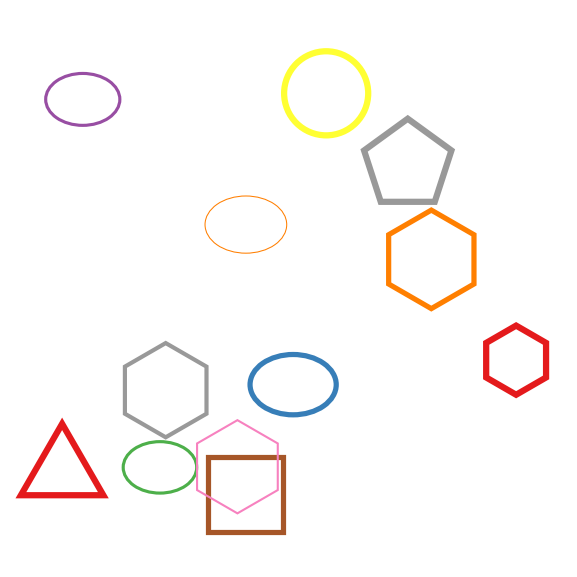[{"shape": "hexagon", "thickness": 3, "radius": 0.3, "center": [0.894, 0.375]}, {"shape": "triangle", "thickness": 3, "radius": 0.41, "center": [0.108, 0.183]}, {"shape": "oval", "thickness": 2.5, "radius": 0.37, "center": [0.508, 0.333]}, {"shape": "oval", "thickness": 1.5, "radius": 0.32, "center": [0.277, 0.19]}, {"shape": "oval", "thickness": 1.5, "radius": 0.32, "center": [0.143, 0.827]}, {"shape": "oval", "thickness": 0.5, "radius": 0.35, "center": [0.426, 0.61]}, {"shape": "hexagon", "thickness": 2.5, "radius": 0.43, "center": [0.747, 0.55]}, {"shape": "circle", "thickness": 3, "radius": 0.36, "center": [0.565, 0.838]}, {"shape": "square", "thickness": 2.5, "radius": 0.32, "center": [0.425, 0.142]}, {"shape": "hexagon", "thickness": 1, "radius": 0.4, "center": [0.411, 0.191]}, {"shape": "pentagon", "thickness": 3, "radius": 0.4, "center": [0.706, 0.714]}, {"shape": "hexagon", "thickness": 2, "radius": 0.41, "center": [0.287, 0.324]}]